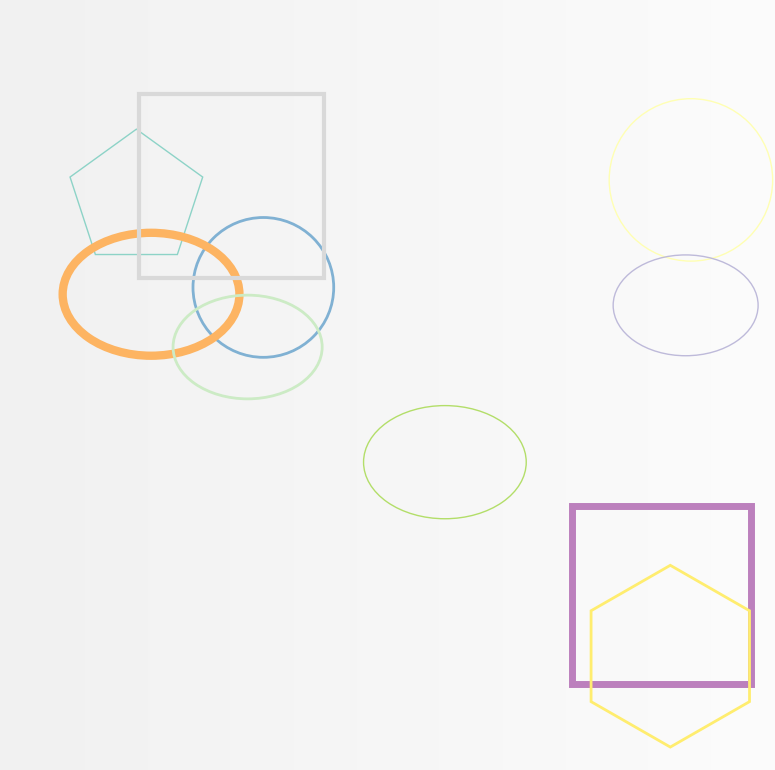[{"shape": "pentagon", "thickness": 0.5, "radius": 0.45, "center": [0.176, 0.742]}, {"shape": "circle", "thickness": 0.5, "radius": 0.53, "center": [0.892, 0.766]}, {"shape": "oval", "thickness": 0.5, "radius": 0.47, "center": [0.885, 0.603]}, {"shape": "circle", "thickness": 1, "radius": 0.45, "center": [0.34, 0.627]}, {"shape": "oval", "thickness": 3, "radius": 0.57, "center": [0.195, 0.618]}, {"shape": "oval", "thickness": 0.5, "radius": 0.52, "center": [0.574, 0.4]}, {"shape": "square", "thickness": 1.5, "radius": 0.6, "center": [0.299, 0.759]}, {"shape": "square", "thickness": 2.5, "radius": 0.58, "center": [0.853, 0.227]}, {"shape": "oval", "thickness": 1, "radius": 0.48, "center": [0.32, 0.549]}, {"shape": "hexagon", "thickness": 1, "radius": 0.59, "center": [0.865, 0.148]}]